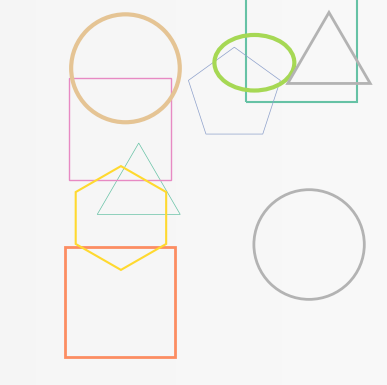[{"shape": "triangle", "thickness": 0.5, "radius": 0.62, "center": [0.358, 0.505]}, {"shape": "square", "thickness": 1.5, "radius": 0.71, "center": [0.778, 0.877]}, {"shape": "square", "thickness": 2, "radius": 0.71, "center": [0.31, 0.216]}, {"shape": "pentagon", "thickness": 0.5, "radius": 0.62, "center": [0.605, 0.753]}, {"shape": "square", "thickness": 1, "radius": 0.66, "center": [0.309, 0.665]}, {"shape": "oval", "thickness": 3, "radius": 0.52, "center": [0.656, 0.837]}, {"shape": "hexagon", "thickness": 1.5, "radius": 0.67, "center": [0.312, 0.434]}, {"shape": "circle", "thickness": 3, "radius": 0.7, "center": [0.324, 0.823]}, {"shape": "circle", "thickness": 2, "radius": 0.71, "center": [0.798, 0.365]}, {"shape": "triangle", "thickness": 2, "radius": 0.61, "center": [0.849, 0.845]}]